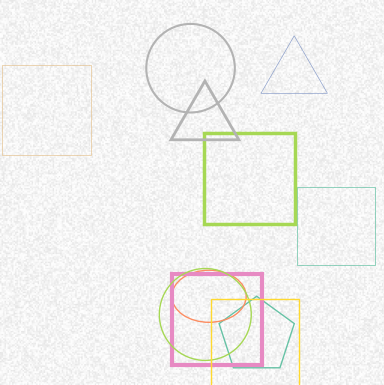[{"shape": "square", "thickness": 0.5, "radius": 0.51, "center": [0.872, 0.412]}, {"shape": "pentagon", "thickness": 1, "radius": 0.51, "center": [0.667, 0.128]}, {"shape": "oval", "thickness": 1, "radius": 0.48, "center": [0.543, 0.23]}, {"shape": "triangle", "thickness": 0.5, "radius": 0.5, "center": [0.764, 0.807]}, {"shape": "square", "thickness": 3, "radius": 0.59, "center": [0.564, 0.17]}, {"shape": "square", "thickness": 2.5, "radius": 0.59, "center": [0.649, 0.536]}, {"shape": "circle", "thickness": 1, "radius": 0.6, "center": [0.533, 0.183]}, {"shape": "square", "thickness": 1, "radius": 0.57, "center": [0.662, 0.108]}, {"shape": "square", "thickness": 0.5, "radius": 0.58, "center": [0.121, 0.714]}, {"shape": "circle", "thickness": 1.5, "radius": 0.58, "center": [0.495, 0.823]}, {"shape": "triangle", "thickness": 2, "radius": 0.51, "center": [0.532, 0.688]}]